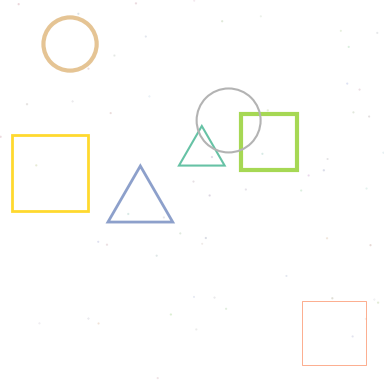[{"shape": "triangle", "thickness": 1.5, "radius": 0.34, "center": [0.524, 0.604]}, {"shape": "square", "thickness": 0.5, "radius": 0.42, "center": [0.867, 0.135]}, {"shape": "triangle", "thickness": 2, "radius": 0.49, "center": [0.365, 0.472]}, {"shape": "square", "thickness": 3, "radius": 0.37, "center": [0.699, 0.631]}, {"shape": "square", "thickness": 2, "radius": 0.5, "center": [0.13, 0.55]}, {"shape": "circle", "thickness": 3, "radius": 0.35, "center": [0.182, 0.886]}, {"shape": "circle", "thickness": 1.5, "radius": 0.42, "center": [0.594, 0.687]}]